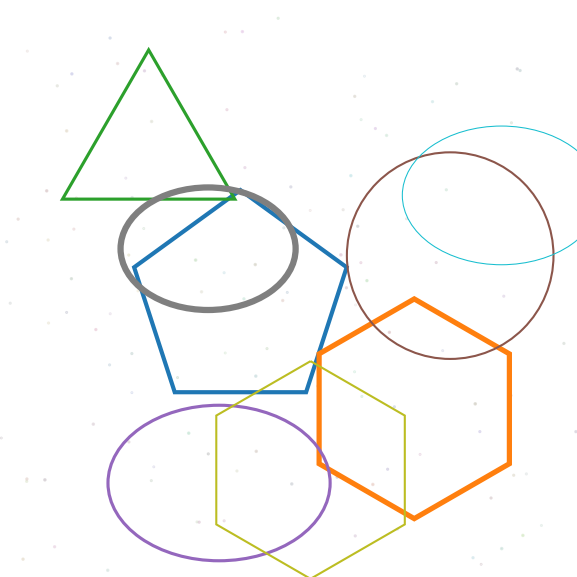[{"shape": "pentagon", "thickness": 2, "radius": 0.97, "center": [0.416, 0.477]}, {"shape": "hexagon", "thickness": 2.5, "radius": 0.95, "center": [0.717, 0.291]}, {"shape": "triangle", "thickness": 1.5, "radius": 0.86, "center": [0.257, 0.74]}, {"shape": "oval", "thickness": 1.5, "radius": 0.96, "center": [0.379, 0.163]}, {"shape": "circle", "thickness": 1, "radius": 0.89, "center": [0.78, 0.556]}, {"shape": "oval", "thickness": 3, "radius": 0.76, "center": [0.36, 0.568]}, {"shape": "hexagon", "thickness": 1, "radius": 0.94, "center": [0.538, 0.185]}, {"shape": "oval", "thickness": 0.5, "radius": 0.86, "center": [0.868, 0.661]}]